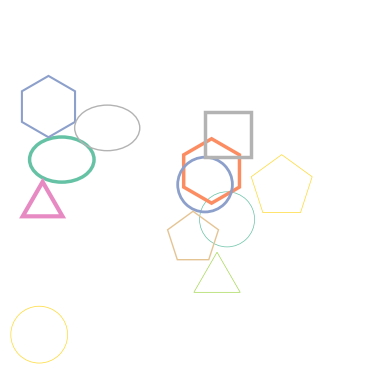[{"shape": "oval", "thickness": 2.5, "radius": 0.42, "center": [0.161, 0.586]}, {"shape": "circle", "thickness": 0.5, "radius": 0.36, "center": [0.59, 0.43]}, {"shape": "hexagon", "thickness": 2.5, "radius": 0.42, "center": [0.55, 0.556]}, {"shape": "hexagon", "thickness": 1.5, "radius": 0.4, "center": [0.126, 0.723]}, {"shape": "circle", "thickness": 2, "radius": 0.36, "center": [0.533, 0.521]}, {"shape": "triangle", "thickness": 3, "radius": 0.3, "center": [0.111, 0.468]}, {"shape": "triangle", "thickness": 0.5, "radius": 0.35, "center": [0.564, 0.275]}, {"shape": "circle", "thickness": 0.5, "radius": 0.37, "center": [0.102, 0.131]}, {"shape": "pentagon", "thickness": 0.5, "radius": 0.42, "center": [0.732, 0.515]}, {"shape": "pentagon", "thickness": 1, "radius": 0.35, "center": [0.501, 0.382]}, {"shape": "square", "thickness": 2.5, "radius": 0.3, "center": [0.593, 0.651]}, {"shape": "oval", "thickness": 1, "radius": 0.42, "center": [0.278, 0.668]}]